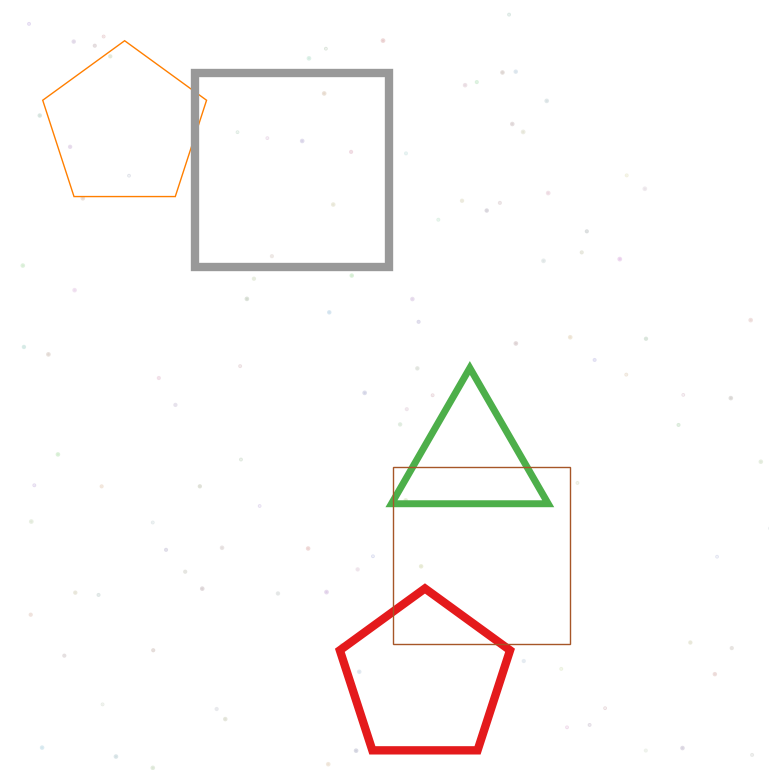[{"shape": "pentagon", "thickness": 3, "radius": 0.58, "center": [0.552, 0.12]}, {"shape": "triangle", "thickness": 2.5, "radius": 0.59, "center": [0.61, 0.405]}, {"shape": "pentagon", "thickness": 0.5, "radius": 0.56, "center": [0.162, 0.835]}, {"shape": "square", "thickness": 0.5, "radius": 0.57, "center": [0.626, 0.278]}, {"shape": "square", "thickness": 3, "radius": 0.63, "center": [0.379, 0.779]}]